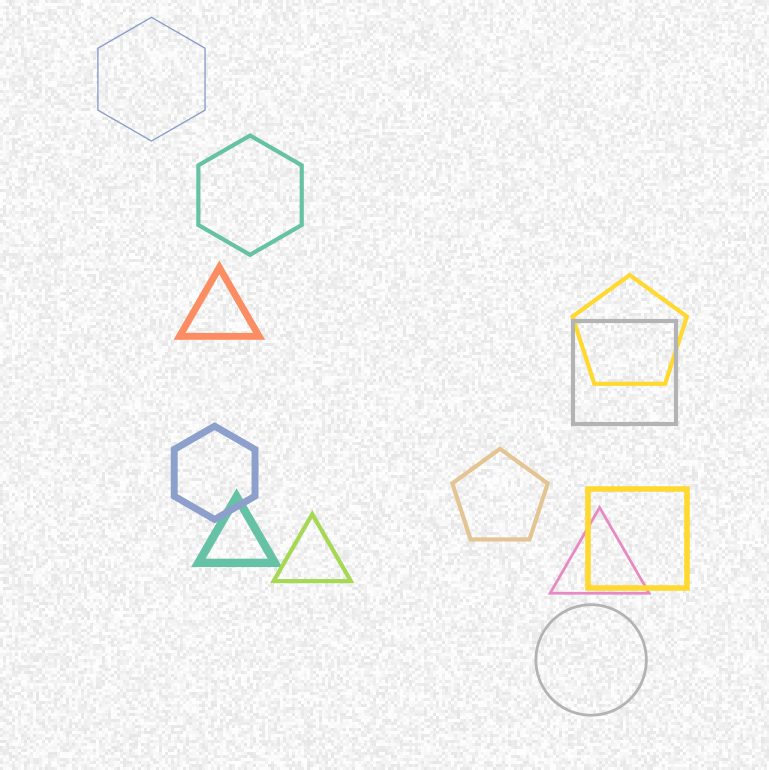[{"shape": "hexagon", "thickness": 1.5, "radius": 0.39, "center": [0.325, 0.747]}, {"shape": "triangle", "thickness": 3, "radius": 0.29, "center": [0.307, 0.298]}, {"shape": "triangle", "thickness": 2.5, "radius": 0.3, "center": [0.285, 0.593]}, {"shape": "hexagon", "thickness": 0.5, "radius": 0.4, "center": [0.197, 0.897]}, {"shape": "hexagon", "thickness": 2.5, "radius": 0.3, "center": [0.279, 0.386]}, {"shape": "triangle", "thickness": 1, "radius": 0.37, "center": [0.779, 0.267]}, {"shape": "triangle", "thickness": 1.5, "radius": 0.29, "center": [0.405, 0.274]}, {"shape": "square", "thickness": 2, "radius": 0.32, "center": [0.828, 0.301]}, {"shape": "pentagon", "thickness": 1.5, "radius": 0.39, "center": [0.818, 0.565]}, {"shape": "pentagon", "thickness": 1.5, "radius": 0.33, "center": [0.649, 0.352]}, {"shape": "square", "thickness": 1.5, "radius": 0.33, "center": [0.811, 0.517]}, {"shape": "circle", "thickness": 1, "radius": 0.36, "center": [0.768, 0.143]}]